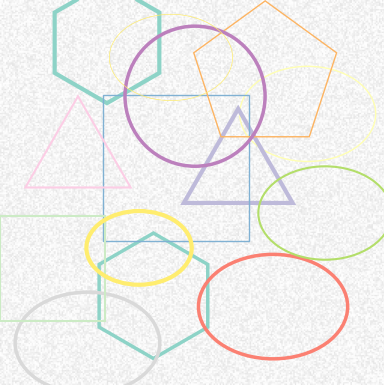[{"shape": "hexagon", "thickness": 2.5, "radius": 0.81, "center": [0.399, 0.232]}, {"shape": "hexagon", "thickness": 3, "radius": 0.78, "center": [0.278, 0.889]}, {"shape": "oval", "thickness": 1, "radius": 0.88, "center": [0.799, 0.704]}, {"shape": "triangle", "thickness": 3, "radius": 0.82, "center": [0.619, 0.554]}, {"shape": "oval", "thickness": 2.5, "radius": 0.97, "center": [0.709, 0.204]}, {"shape": "square", "thickness": 1, "radius": 0.95, "center": [0.458, 0.563]}, {"shape": "pentagon", "thickness": 1, "radius": 0.98, "center": [0.689, 0.803]}, {"shape": "oval", "thickness": 1.5, "radius": 0.87, "center": [0.844, 0.447]}, {"shape": "triangle", "thickness": 1.5, "radius": 0.79, "center": [0.203, 0.592]}, {"shape": "oval", "thickness": 2.5, "radius": 0.94, "center": [0.227, 0.11]}, {"shape": "circle", "thickness": 2.5, "radius": 0.91, "center": [0.507, 0.75]}, {"shape": "square", "thickness": 1.5, "radius": 0.68, "center": [0.137, 0.303]}, {"shape": "oval", "thickness": 3, "radius": 0.68, "center": [0.361, 0.356]}, {"shape": "oval", "thickness": 0.5, "radius": 0.8, "center": [0.444, 0.851]}]